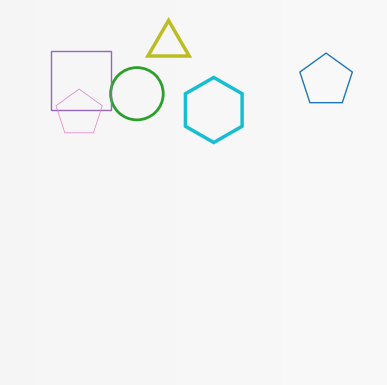[{"shape": "pentagon", "thickness": 1, "radius": 0.36, "center": [0.842, 0.791]}, {"shape": "circle", "thickness": 2, "radius": 0.34, "center": [0.353, 0.757]}, {"shape": "square", "thickness": 1, "radius": 0.38, "center": [0.209, 0.791]}, {"shape": "pentagon", "thickness": 0.5, "radius": 0.31, "center": [0.204, 0.706]}, {"shape": "triangle", "thickness": 2.5, "radius": 0.31, "center": [0.435, 0.885]}, {"shape": "hexagon", "thickness": 2.5, "radius": 0.42, "center": [0.552, 0.714]}]